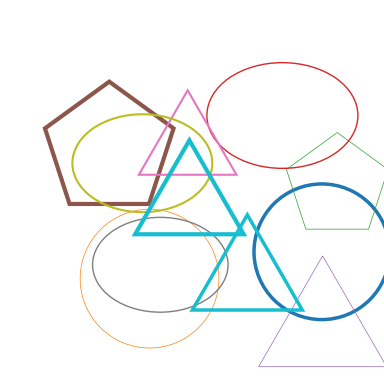[{"shape": "circle", "thickness": 2.5, "radius": 0.88, "center": [0.836, 0.346]}, {"shape": "circle", "thickness": 0.5, "radius": 0.9, "center": [0.388, 0.276]}, {"shape": "pentagon", "thickness": 0.5, "radius": 0.69, "center": [0.876, 0.517]}, {"shape": "oval", "thickness": 1, "radius": 0.98, "center": [0.734, 0.7]}, {"shape": "triangle", "thickness": 0.5, "radius": 0.96, "center": [0.838, 0.143]}, {"shape": "pentagon", "thickness": 3, "radius": 0.88, "center": [0.284, 0.612]}, {"shape": "triangle", "thickness": 1.5, "radius": 0.73, "center": [0.487, 0.619]}, {"shape": "oval", "thickness": 1, "radius": 0.88, "center": [0.416, 0.312]}, {"shape": "oval", "thickness": 1.5, "radius": 0.91, "center": [0.37, 0.576]}, {"shape": "triangle", "thickness": 3, "radius": 0.81, "center": [0.492, 0.473]}, {"shape": "triangle", "thickness": 2.5, "radius": 0.82, "center": [0.642, 0.277]}]